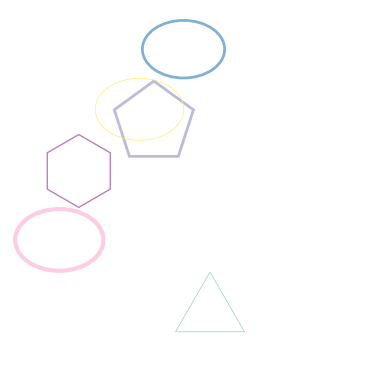[{"shape": "triangle", "thickness": 0.5, "radius": 0.52, "center": [0.545, 0.19]}, {"shape": "pentagon", "thickness": 2, "radius": 0.54, "center": [0.4, 0.681]}, {"shape": "oval", "thickness": 2, "radius": 0.53, "center": [0.477, 0.872]}, {"shape": "oval", "thickness": 3, "radius": 0.57, "center": [0.154, 0.377]}, {"shape": "hexagon", "thickness": 1, "radius": 0.47, "center": [0.205, 0.556]}, {"shape": "oval", "thickness": 0.5, "radius": 0.57, "center": [0.362, 0.716]}]